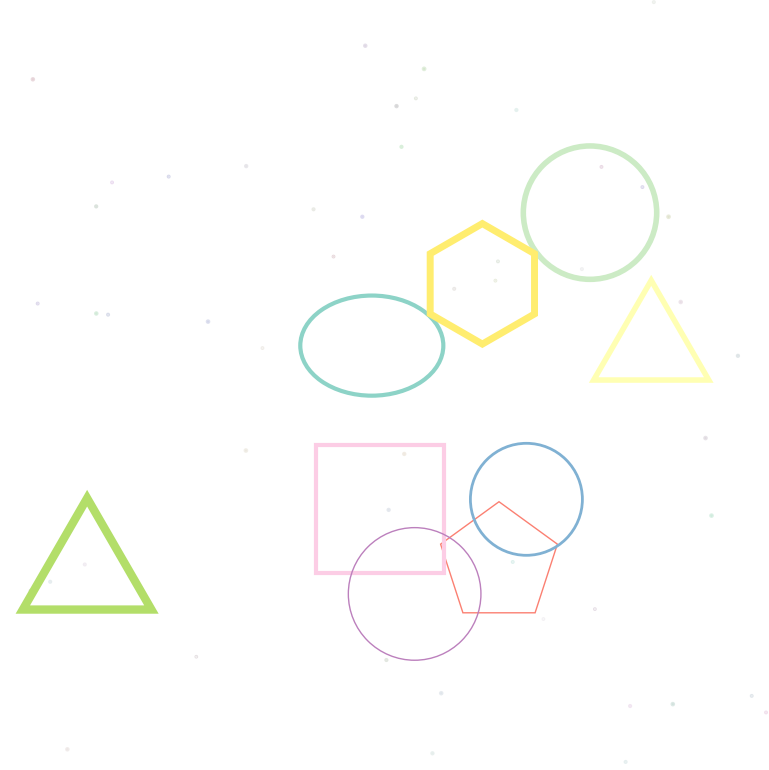[{"shape": "oval", "thickness": 1.5, "radius": 0.46, "center": [0.483, 0.551]}, {"shape": "triangle", "thickness": 2, "radius": 0.43, "center": [0.846, 0.55]}, {"shape": "pentagon", "thickness": 0.5, "radius": 0.4, "center": [0.648, 0.269]}, {"shape": "circle", "thickness": 1, "radius": 0.36, "center": [0.684, 0.352]}, {"shape": "triangle", "thickness": 3, "radius": 0.48, "center": [0.113, 0.257]}, {"shape": "square", "thickness": 1.5, "radius": 0.42, "center": [0.493, 0.339]}, {"shape": "circle", "thickness": 0.5, "radius": 0.43, "center": [0.538, 0.229]}, {"shape": "circle", "thickness": 2, "radius": 0.43, "center": [0.766, 0.724]}, {"shape": "hexagon", "thickness": 2.5, "radius": 0.39, "center": [0.626, 0.631]}]